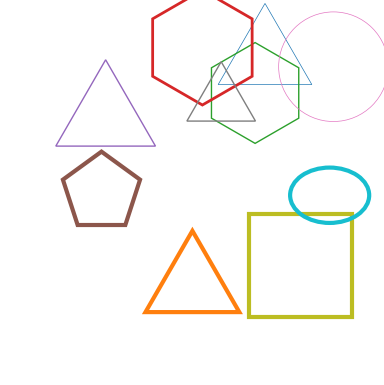[{"shape": "triangle", "thickness": 0.5, "radius": 0.7, "center": [0.688, 0.851]}, {"shape": "triangle", "thickness": 3, "radius": 0.7, "center": [0.5, 0.26]}, {"shape": "hexagon", "thickness": 1, "radius": 0.65, "center": [0.663, 0.758]}, {"shape": "hexagon", "thickness": 2, "radius": 0.75, "center": [0.526, 0.876]}, {"shape": "triangle", "thickness": 1, "radius": 0.75, "center": [0.274, 0.695]}, {"shape": "pentagon", "thickness": 3, "radius": 0.53, "center": [0.264, 0.501]}, {"shape": "circle", "thickness": 0.5, "radius": 0.71, "center": [0.866, 0.827]}, {"shape": "triangle", "thickness": 1, "radius": 0.51, "center": [0.575, 0.737]}, {"shape": "square", "thickness": 3, "radius": 0.67, "center": [0.781, 0.311]}, {"shape": "oval", "thickness": 3, "radius": 0.51, "center": [0.856, 0.493]}]